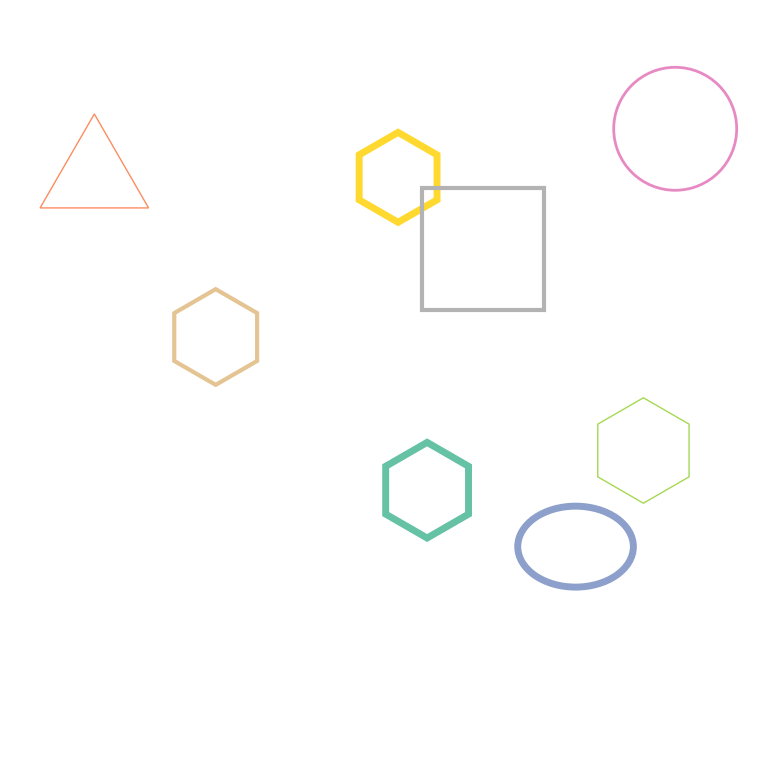[{"shape": "hexagon", "thickness": 2.5, "radius": 0.31, "center": [0.555, 0.363]}, {"shape": "triangle", "thickness": 0.5, "radius": 0.41, "center": [0.123, 0.771]}, {"shape": "oval", "thickness": 2.5, "radius": 0.38, "center": [0.747, 0.29]}, {"shape": "circle", "thickness": 1, "radius": 0.4, "center": [0.877, 0.833]}, {"shape": "hexagon", "thickness": 0.5, "radius": 0.34, "center": [0.836, 0.415]}, {"shape": "hexagon", "thickness": 2.5, "radius": 0.29, "center": [0.517, 0.77]}, {"shape": "hexagon", "thickness": 1.5, "radius": 0.31, "center": [0.28, 0.562]}, {"shape": "square", "thickness": 1.5, "radius": 0.4, "center": [0.627, 0.677]}]